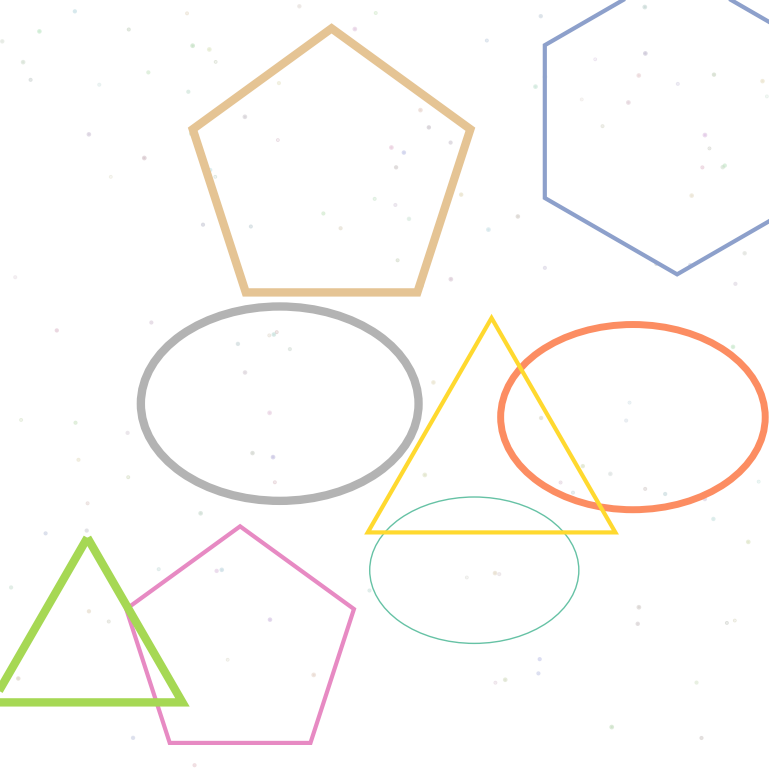[{"shape": "oval", "thickness": 0.5, "radius": 0.68, "center": [0.616, 0.259]}, {"shape": "oval", "thickness": 2.5, "radius": 0.86, "center": [0.822, 0.458]}, {"shape": "hexagon", "thickness": 1.5, "radius": 0.99, "center": [0.879, 0.842]}, {"shape": "pentagon", "thickness": 1.5, "radius": 0.78, "center": [0.312, 0.161]}, {"shape": "triangle", "thickness": 3, "radius": 0.71, "center": [0.113, 0.159]}, {"shape": "triangle", "thickness": 1.5, "radius": 0.93, "center": [0.638, 0.401]}, {"shape": "pentagon", "thickness": 3, "radius": 0.95, "center": [0.431, 0.774]}, {"shape": "oval", "thickness": 3, "radius": 0.9, "center": [0.363, 0.476]}]